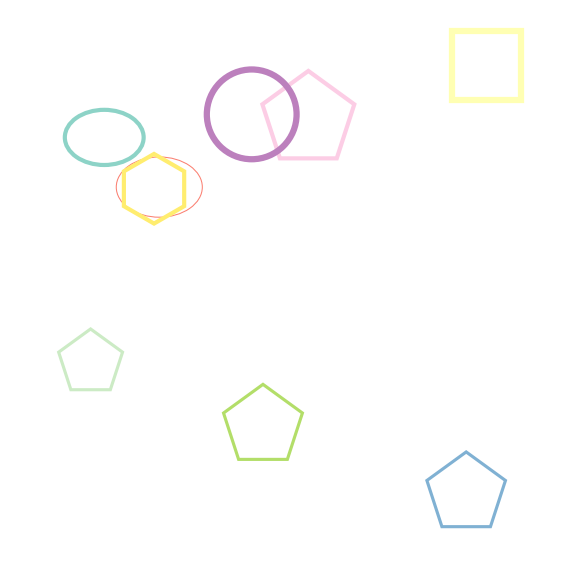[{"shape": "oval", "thickness": 2, "radius": 0.34, "center": [0.18, 0.761]}, {"shape": "square", "thickness": 3, "radius": 0.3, "center": [0.843, 0.886]}, {"shape": "oval", "thickness": 0.5, "radius": 0.37, "center": [0.276, 0.675]}, {"shape": "pentagon", "thickness": 1.5, "radius": 0.36, "center": [0.807, 0.145]}, {"shape": "pentagon", "thickness": 1.5, "radius": 0.36, "center": [0.455, 0.262]}, {"shape": "pentagon", "thickness": 2, "radius": 0.42, "center": [0.534, 0.793]}, {"shape": "circle", "thickness": 3, "radius": 0.39, "center": [0.436, 0.801]}, {"shape": "pentagon", "thickness": 1.5, "radius": 0.29, "center": [0.157, 0.371]}, {"shape": "hexagon", "thickness": 2, "radius": 0.3, "center": [0.267, 0.672]}]